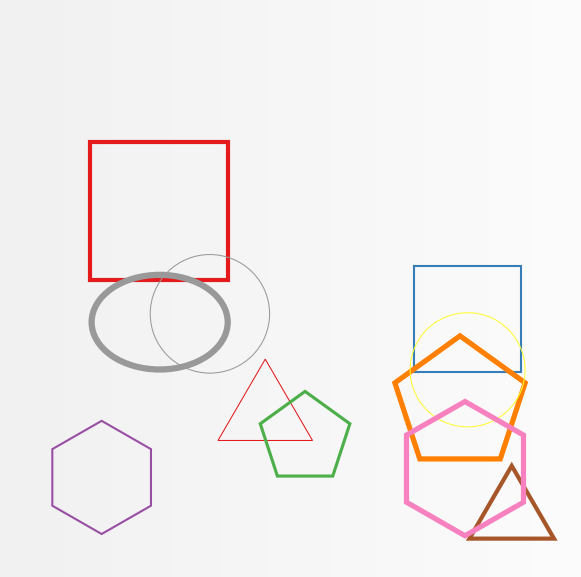[{"shape": "square", "thickness": 2, "radius": 0.6, "center": [0.273, 0.633]}, {"shape": "triangle", "thickness": 0.5, "radius": 0.47, "center": [0.456, 0.283]}, {"shape": "square", "thickness": 1, "radius": 0.46, "center": [0.804, 0.446]}, {"shape": "pentagon", "thickness": 1.5, "radius": 0.41, "center": [0.525, 0.24]}, {"shape": "hexagon", "thickness": 1, "radius": 0.49, "center": [0.175, 0.172]}, {"shape": "pentagon", "thickness": 2.5, "radius": 0.59, "center": [0.791, 0.3]}, {"shape": "circle", "thickness": 0.5, "radius": 0.49, "center": [0.804, 0.359]}, {"shape": "triangle", "thickness": 2, "radius": 0.42, "center": [0.88, 0.108]}, {"shape": "hexagon", "thickness": 2.5, "radius": 0.58, "center": [0.8, 0.188]}, {"shape": "oval", "thickness": 3, "radius": 0.59, "center": [0.275, 0.441]}, {"shape": "circle", "thickness": 0.5, "radius": 0.51, "center": [0.361, 0.456]}]